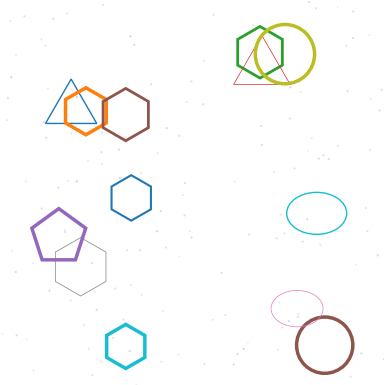[{"shape": "triangle", "thickness": 1, "radius": 0.38, "center": [0.185, 0.718]}, {"shape": "hexagon", "thickness": 1.5, "radius": 0.3, "center": [0.341, 0.486]}, {"shape": "hexagon", "thickness": 2.5, "radius": 0.31, "center": [0.223, 0.711]}, {"shape": "hexagon", "thickness": 2, "radius": 0.34, "center": [0.675, 0.864]}, {"shape": "triangle", "thickness": 0.5, "radius": 0.42, "center": [0.68, 0.823]}, {"shape": "pentagon", "thickness": 2.5, "radius": 0.37, "center": [0.153, 0.385]}, {"shape": "hexagon", "thickness": 2, "radius": 0.34, "center": [0.327, 0.702]}, {"shape": "circle", "thickness": 2.5, "radius": 0.37, "center": [0.843, 0.103]}, {"shape": "oval", "thickness": 0.5, "radius": 0.34, "center": [0.772, 0.198]}, {"shape": "hexagon", "thickness": 0.5, "radius": 0.38, "center": [0.209, 0.307]}, {"shape": "circle", "thickness": 2.5, "radius": 0.38, "center": [0.74, 0.859]}, {"shape": "oval", "thickness": 1, "radius": 0.39, "center": [0.823, 0.446]}, {"shape": "hexagon", "thickness": 2.5, "radius": 0.29, "center": [0.327, 0.1]}]